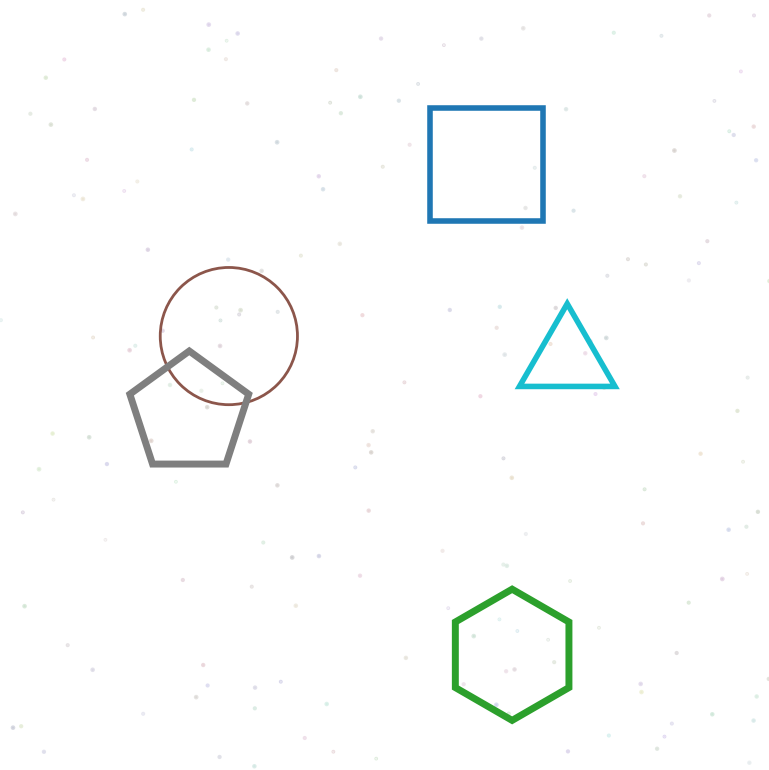[{"shape": "square", "thickness": 2, "radius": 0.37, "center": [0.631, 0.786]}, {"shape": "hexagon", "thickness": 2.5, "radius": 0.43, "center": [0.665, 0.15]}, {"shape": "circle", "thickness": 1, "radius": 0.45, "center": [0.297, 0.564]}, {"shape": "pentagon", "thickness": 2.5, "radius": 0.41, "center": [0.246, 0.463]}, {"shape": "triangle", "thickness": 2, "radius": 0.36, "center": [0.737, 0.534]}]